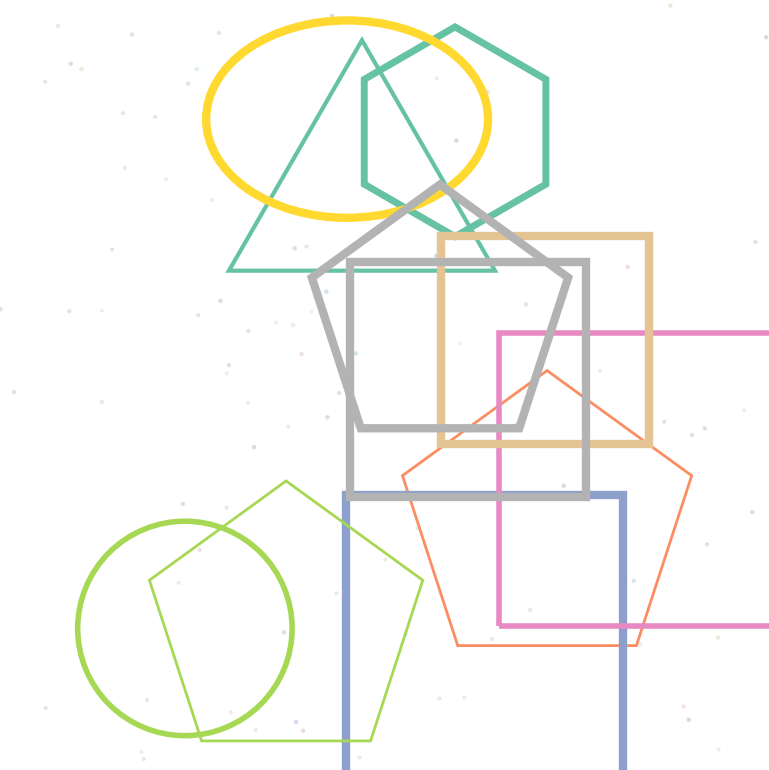[{"shape": "hexagon", "thickness": 2.5, "radius": 0.68, "center": [0.591, 0.829]}, {"shape": "triangle", "thickness": 1.5, "radius": 1.0, "center": [0.47, 0.748]}, {"shape": "pentagon", "thickness": 1, "radius": 0.99, "center": [0.71, 0.321]}, {"shape": "square", "thickness": 3, "radius": 0.9, "center": [0.629, 0.178]}, {"shape": "square", "thickness": 2, "radius": 0.95, "center": [0.838, 0.377]}, {"shape": "circle", "thickness": 2, "radius": 0.7, "center": [0.24, 0.184]}, {"shape": "pentagon", "thickness": 1, "radius": 0.93, "center": [0.372, 0.189]}, {"shape": "oval", "thickness": 3, "radius": 0.92, "center": [0.451, 0.845]}, {"shape": "square", "thickness": 3, "radius": 0.68, "center": [0.708, 0.559]}, {"shape": "pentagon", "thickness": 3, "radius": 0.88, "center": [0.571, 0.585]}, {"shape": "square", "thickness": 3, "radius": 0.77, "center": [0.608, 0.507]}]